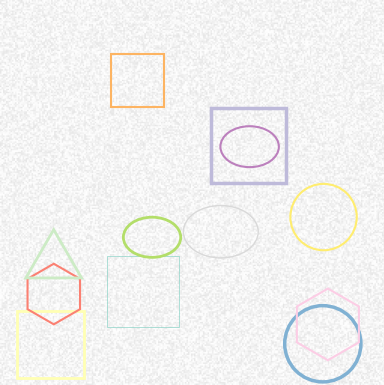[{"shape": "square", "thickness": 0.5, "radius": 0.46, "center": [0.371, 0.243]}, {"shape": "square", "thickness": 2, "radius": 0.44, "center": [0.131, 0.105]}, {"shape": "square", "thickness": 2.5, "radius": 0.49, "center": [0.645, 0.623]}, {"shape": "hexagon", "thickness": 1.5, "radius": 0.39, "center": [0.14, 0.236]}, {"shape": "circle", "thickness": 2.5, "radius": 0.5, "center": [0.838, 0.107]}, {"shape": "square", "thickness": 1.5, "radius": 0.34, "center": [0.357, 0.791]}, {"shape": "oval", "thickness": 2, "radius": 0.37, "center": [0.395, 0.384]}, {"shape": "hexagon", "thickness": 1.5, "radius": 0.47, "center": [0.852, 0.157]}, {"shape": "oval", "thickness": 1, "radius": 0.49, "center": [0.573, 0.398]}, {"shape": "oval", "thickness": 1.5, "radius": 0.38, "center": [0.648, 0.619]}, {"shape": "triangle", "thickness": 2, "radius": 0.42, "center": [0.139, 0.32]}, {"shape": "circle", "thickness": 1.5, "radius": 0.43, "center": [0.84, 0.436]}]